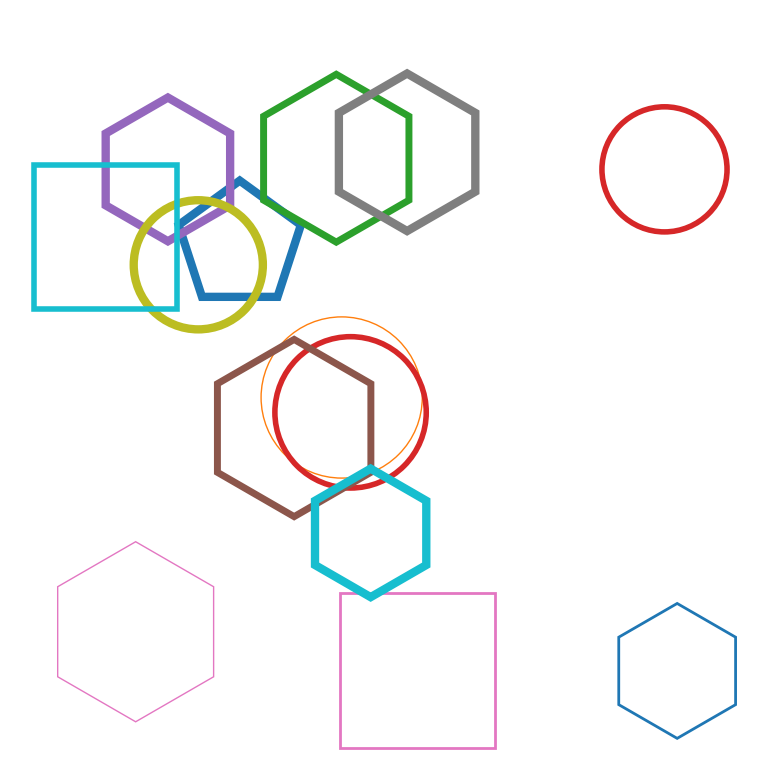[{"shape": "hexagon", "thickness": 1, "radius": 0.44, "center": [0.879, 0.129]}, {"shape": "pentagon", "thickness": 3, "radius": 0.42, "center": [0.311, 0.682]}, {"shape": "circle", "thickness": 0.5, "radius": 0.52, "center": [0.444, 0.484]}, {"shape": "hexagon", "thickness": 2.5, "radius": 0.54, "center": [0.437, 0.795]}, {"shape": "circle", "thickness": 2, "radius": 0.49, "center": [0.455, 0.464]}, {"shape": "circle", "thickness": 2, "radius": 0.41, "center": [0.863, 0.78]}, {"shape": "hexagon", "thickness": 3, "radius": 0.47, "center": [0.218, 0.78]}, {"shape": "hexagon", "thickness": 2.5, "radius": 0.58, "center": [0.382, 0.444]}, {"shape": "hexagon", "thickness": 0.5, "radius": 0.58, "center": [0.176, 0.18]}, {"shape": "square", "thickness": 1, "radius": 0.5, "center": [0.542, 0.13]}, {"shape": "hexagon", "thickness": 3, "radius": 0.51, "center": [0.529, 0.802]}, {"shape": "circle", "thickness": 3, "radius": 0.42, "center": [0.258, 0.656]}, {"shape": "square", "thickness": 2, "radius": 0.47, "center": [0.137, 0.692]}, {"shape": "hexagon", "thickness": 3, "radius": 0.42, "center": [0.481, 0.308]}]